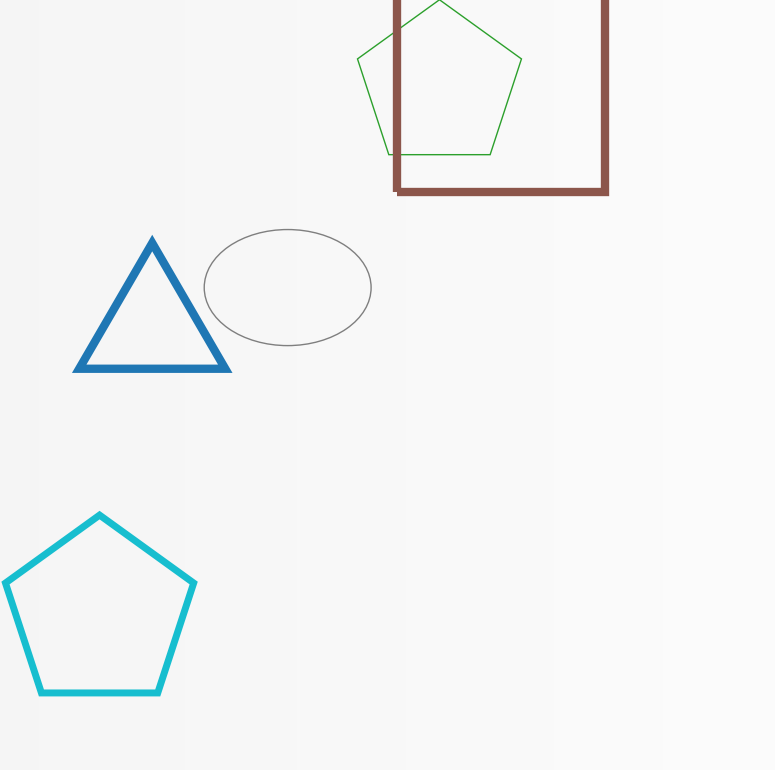[{"shape": "triangle", "thickness": 3, "radius": 0.54, "center": [0.196, 0.576]}, {"shape": "pentagon", "thickness": 0.5, "radius": 0.56, "center": [0.567, 0.889]}, {"shape": "square", "thickness": 3, "radius": 0.67, "center": [0.646, 0.885]}, {"shape": "oval", "thickness": 0.5, "radius": 0.54, "center": [0.371, 0.627]}, {"shape": "pentagon", "thickness": 2.5, "radius": 0.64, "center": [0.128, 0.203]}]